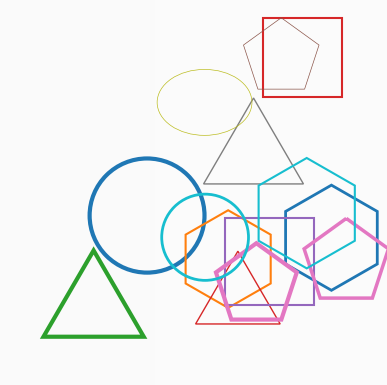[{"shape": "hexagon", "thickness": 2, "radius": 0.68, "center": [0.855, 0.383]}, {"shape": "circle", "thickness": 3, "radius": 0.74, "center": [0.38, 0.44]}, {"shape": "hexagon", "thickness": 1.5, "radius": 0.63, "center": [0.589, 0.327]}, {"shape": "triangle", "thickness": 3, "radius": 0.75, "center": [0.242, 0.2]}, {"shape": "square", "thickness": 1.5, "radius": 0.51, "center": [0.781, 0.851]}, {"shape": "triangle", "thickness": 1, "radius": 0.63, "center": [0.614, 0.222]}, {"shape": "square", "thickness": 1.5, "radius": 0.57, "center": [0.696, 0.32]}, {"shape": "pentagon", "thickness": 0.5, "radius": 0.51, "center": [0.726, 0.851]}, {"shape": "pentagon", "thickness": 3, "radius": 0.55, "center": [0.662, 0.259]}, {"shape": "pentagon", "thickness": 2.5, "radius": 0.57, "center": [0.894, 0.318]}, {"shape": "triangle", "thickness": 1, "radius": 0.74, "center": [0.654, 0.597]}, {"shape": "oval", "thickness": 0.5, "radius": 0.61, "center": [0.528, 0.734]}, {"shape": "circle", "thickness": 2, "radius": 0.56, "center": [0.529, 0.384]}, {"shape": "hexagon", "thickness": 1.5, "radius": 0.72, "center": [0.792, 0.446]}]